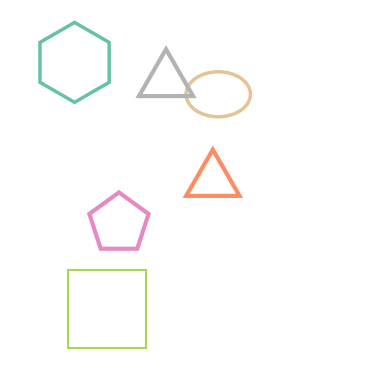[{"shape": "hexagon", "thickness": 2.5, "radius": 0.52, "center": [0.194, 0.838]}, {"shape": "triangle", "thickness": 3, "radius": 0.4, "center": [0.553, 0.531]}, {"shape": "pentagon", "thickness": 3, "radius": 0.4, "center": [0.309, 0.419]}, {"shape": "square", "thickness": 1.5, "radius": 0.5, "center": [0.277, 0.198]}, {"shape": "oval", "thickness": 2.5, "radius": 0.42, "center": [0.567, 0.755]}, {"shape": "triangle", "thickness": 3, "radius": 0.41, "center": [0.431, 0.791]}]